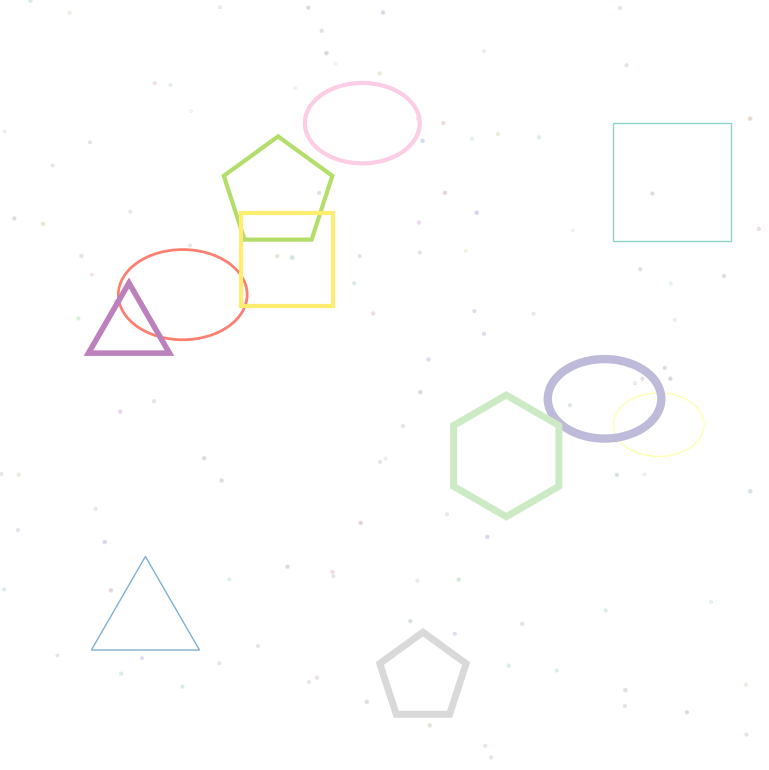[{"shape": "square", "thickness": 0.5, "radius": 0.38, "center": [0.873, 0.763]}, {"shape": "oval", "thickness": 0.5, "radius": 0.29, "center": [0.855, 0.448]}, {"shape": "oval", "thickness": 3, "radius": 0.37, "center": [0.785, 0.482]}, {"shape": "oval", "thickness": 1, "radius": 0.42, "center": [0.237, 0.617]}, {"shape": "triangle", "thickness": 0.5, "radius": 0.41, "center": [0.189, 0.196]}, {"shape": "pentagon", "thickness": 1.5, "radius": 0.37, "center": [0.361, 0.749]}, {"shape": "oval", "thickness": 1.5, "radius": 0.37, "center": [0.471, 0.84]}, {"shape": "pentagon", "thickness": 2.5, "radius": 0.29, "center": [0.549, 0.12]}, {"shape": "triangle", "thickness": 2, "radius": 0.3, "center": [0.167, 0.572]}, {"shape": "hexagon", "thickness": 2.5, "radius": 0.39, "center": [0.657, 0.408]}, {"shape": "square", "thickness": 1.5, "radius": 0.3, "center": [0.373, 0.663]}]